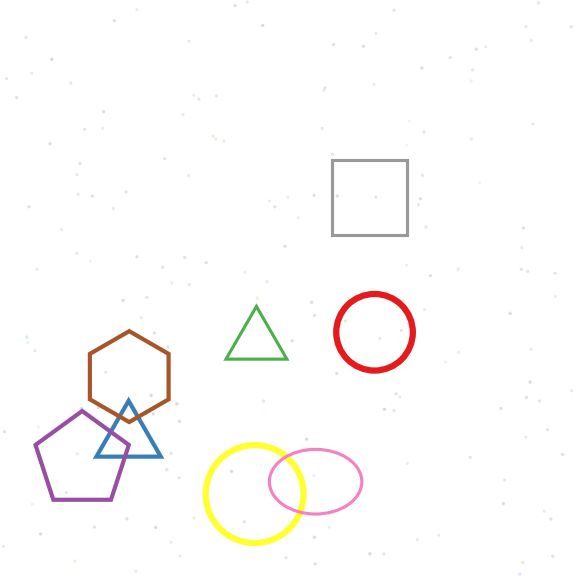[{"shape": "circle", "thickness": 3, "radius": 0.33, "center": [0.649, 0.424]}, {"shape": "triangle", "thickness": 2, "radius": 0.32, "center": [0.223, 0.241]}, {"shape": "triangle", "thickness": 1.5, "radius": 0.3, "center": [0.444, 0.408]}, {"shape": "pentagon", "thickness": 2, "radius": 0.42, "center": [0.142, 0.202]}, {"shape": "circle", "thickness": 3, "radius": 0.42, "center": [0.441, 0.144]}, {"shape": "hexagon", "thickness": 2, "radius": 0.39, "center": [0.224, 0.347]}, {"shape": "oval", "thickness": 1.5, "radius": 0.4, "center": [0.546, 0.165]}, {"shape": "square", "thickness": 1.5, "radius": 0.32, "center": [0.64, 0.656]}]